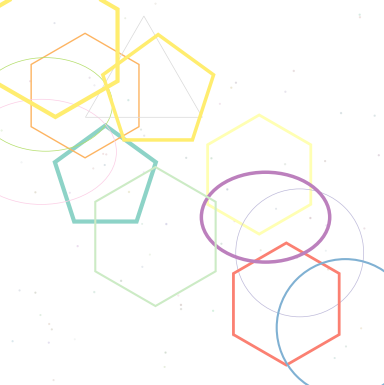[{"shape": "pentagon", "thickness": 3, "radius": 0.69, "center": [0.274, 0.536]}, {"shape": "hexagon", "thickness": 2, "radius": 0.77, "center": [0.673, 0.547]}, {"shape": "circle", "thickness": 0.5, "radius": 0.83, "center": [0.778, 0.343]}, {"shape": "hexagon", "thickness": 2, "radius": 0.79, "center": [0.744, 0.21]}, {"shape": "circle", "thickness": 1.5, "radius": 0.89, "center": [0.897, 0.149]}, {"shape": "hexagon", "thickness": 1, "radius": 0.81, "center": [0.221, 0.752]}, {"shape": "oval", "thickness": 0.5, "radius": 0.87, "center": [0.118, 0.729]}, {"shape": "oval", "thickness": 0.5, "radius": 0.98, "center": [0.107, 0.606]}, {"shape": "triangle", "thickness": 0.5, "radius": 0.88, "center": [0.374, 0.783]}, {"shape": "oval", "thickness": 2.5, "radius": 0.83, "center": [0.69, 0.436]}, {"shape": "hexagon", "thickness": 1.5, "radius": 0.9, "center": [0.404, 0.386]}, {"shape": "hexagon", "thickness": 3, "radius": 0.93, "center": [0.144, 0.883]}, {"shape": "pentagon", "thickness": 2.5, "radius": 0.76, "center": [0.411, 0.759]}]